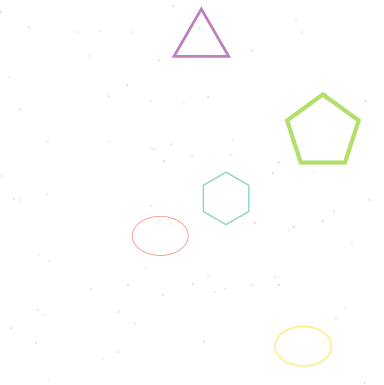[{"shape": "hexagon", "thickness": 1, "radius": 0.34, "center": [0.587, 0.485]}, {"shape": "oval", "thickness": 0.5, "radius": 0.36, "center": [0.416, 0.387]}, {"shape": "pentagon", "thickness": 3, "radius": 0.49, "center": [0.839, 0.657]}, {"shape": "triangle", "thickness": 2, "radius": 0.41, "center": [0.523, 0.895]}, {"shape": "oval", "thickness": 1, "radius": 0.37, "center": [0.788, 0.101]}]